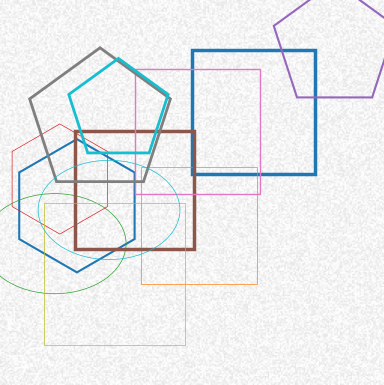[{"shape": "hexagon", "thickness": 1.5, "radius": 0.87, "center": [0.2, 0.466]}, {"shape": "square", "thickness": 2.5, "radius": 0.8, "center": [0.658, 0.71]}, {"shape": "square", "thickness": 0.5, "radius": 0.76, "center": [0.517, 0.414]}, {"shape": "oval", "thickness": 0.5, "radius": 0.93, "center": [0.142, 0.367]}, {"shape": "hexagon", "thickness": 0.5, "radius": 0.72, "center": [0.155, 0.535]}, {"shape": "pentagon", "thickness": 1.5, "radius": 0.83, "center": [0.869, 0.881]}, {"shape": "square", "thickness": 2.5, "radius": 0.77, "center": [0.35, 0.506]}, {"shape": "square", "thickness": 1, "radius": 0.81, "center": [0.513, 0.659]}, {"shape": "pentagon", "thickness": 2, "radius": 0.96, "center": [0.26, 0.684]}, {"shape": "square", "thickness": 0.5, "radius": 0.92, "center": [0.297, 0.288]}, {"shape": "pentagon", "thickness": 2, "radius": 0.68, "center": [0.308, 0.713]}, {"shape": "oval", "thickness": 0.5, "radius": 0.92, "center": [0.283, 0.455]}]